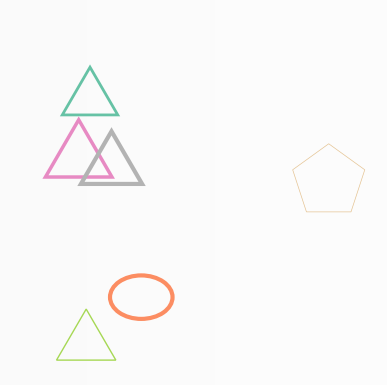[{"shape": "triangle", "thickness": 2, "radius": 0.41, "center": [0.232, 0.743]}, {"shape": "oval", "thickness": 3, "radius": 0.4, "center": [0.365, 0.228]}, {"shape": "triangle", "thickness": 2.5, "radius": 0.5, "center": [0.203, 0.59]}, {"shape": "triangle", "thickness": 1, "radius": 0.44, "center": [0.222, 0.109]}, {"shape": "pentagon", "thickness": 0.5, "radius": 0.49, "center": [0.848, 0.529]}, {"shape": "triangle", "thickness": 3, "radius": 0.46, "center": [0.288, 0.568]}]